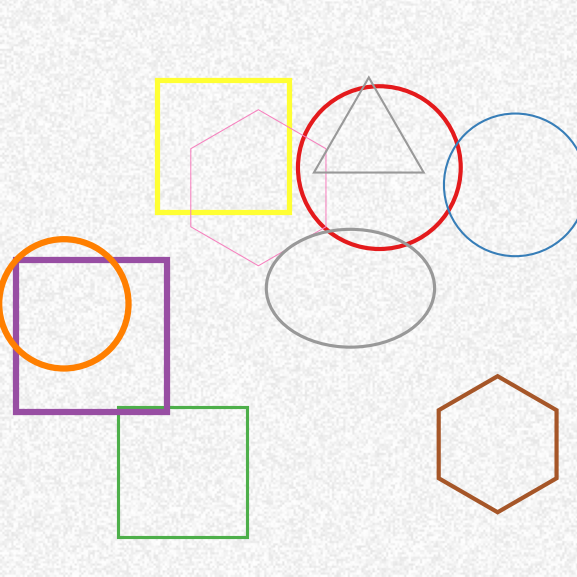[{"shape": "circle", "thickness": 2, "radius": 0.7, "center": [0.657, 0.709]}, {"shape": "circle", "thickness": 1, "radius": 0.62, "center": [0.892, 0.679]}, {"shape": "square", "thickness": 1.5, "radius": 0.56, "center": [0.316, 0.182]}, {"shape": "square", "thickness": 3, "radius": 0.65, "center": [0.159, 0.417]}, {"shape": "circle", "thickness": 3, "radius": 0.56, "center": [0.111, 0.473]}, {"shape": "square", "thickness": 2.5, "radius": 0.57, "center": [0.386, 0.747]}, {"shape": "hexagon", "thickness": 2, "radius": 0.59, "center": [0.862, 0.23]}, {"shape": "hexagon", "thickness": 0.5, "radius": 0.68, "center": [0.447, 0.674]}, {"shape": "oval", "thickness": 1.5, "radius": 0.73, "center": [0.607, 0.5]}, {"shape": "triangle", "thickness": 1, "radius": 0.55, "center": [0.639, 0.755]}]